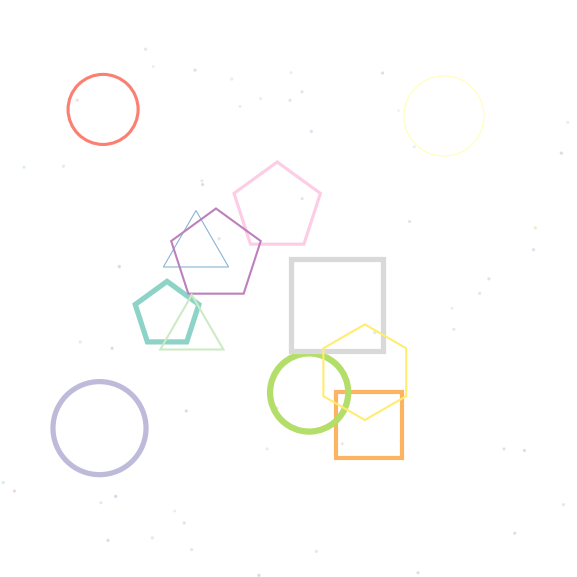[{"shape": "pentagon", "thickness": 2.5, "radius": 0.29, "center": [0.289, 0.454]}, {"shape": "circle", "thickness": 0.5, "radius": 0.35, "center": [0.769, 0.798]}, {"shape": "circle", "thickness": 2.5, "radius": 0.4, "center": [0.172, 0.258]}, {"shape": "circle", "thickness": 1.5, "radius": 0.3, "center": [0.179, 0.81]}, {"shape": "triangle", "thickness": 0.5, "radius": 0.33, "center": [0.339, 0.569]}, {"shape": "square", "thickness": 2, "radius": 0.29, "center": [0.639, 0.263]}, {"shape": "circle", "thickness": 3, "radius": 0.34, "center": [0.535, 0.319]}, {"shape": "pentagon", "thickness": 1.5, "radius": 0.39, "center": [0.48, 0.64]}, {"shape": "square", "thickness": 2.5, "radius": 0.4, "center": [0.584, 0.471]}, {"shape": "pentagon", "thickness": 1, "radius": 0.41, "center": [0.374, 0.557]}, {"shape": "triangle", "thickness": 1, "radius": 0.32, "center": [0.332, 0.426]}, {"shape": "hexagon", "thickness": 1, "radius": 0.41, "center": [0.632, 0.355]}]